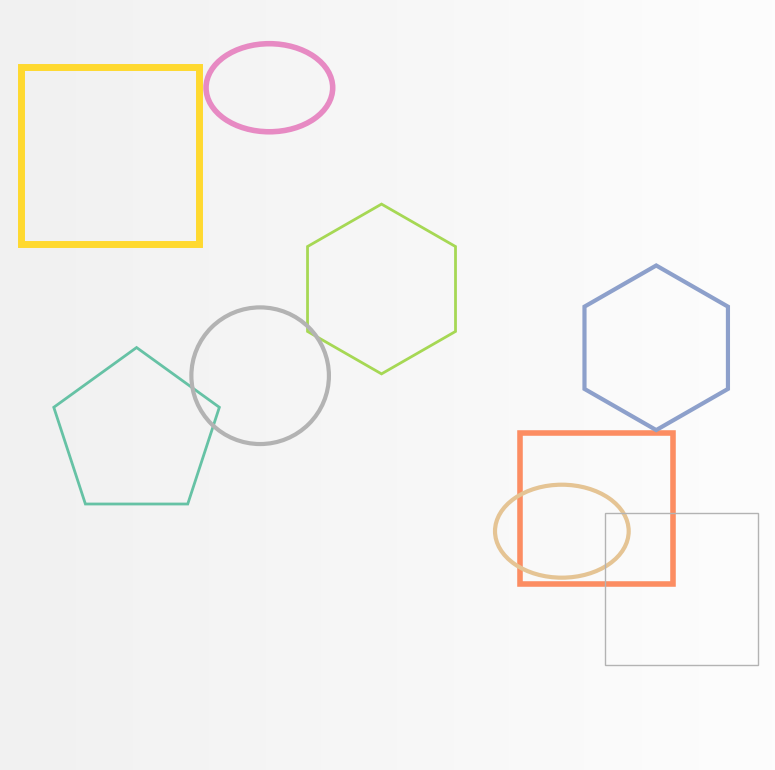[{"shape": "pentagon", "thickness": 1, "radius": 0.56, "center": [0.176, 0.436]}, {"shape": "square", "thickness": 2, "radius": 0.49, "center": [0.769, 0.34]}, {"shape": "hexagon", "thickness": 1.5, "radius": 0.53, "center": [0.847, 0.548]}, {"shape": "oval", "thickness": 2, "radius": 0.41, "center": [0.348, 0.886]}, {"shape": "hexagon", "thickness": 1, "radius": 0.55, "center": [0.492, 0.625]}, {"shape": "square", "thickness": 2.5, "radius": 0.58, "center": [0.142, 0.798]}, {"shape": "oval", "thickness": 1.5, "radius": 0.43, "center": [0.725, 0.31]}, {"shape": "square", "thickness": 0.5, "radius": 0.49, "center": [0.879, 0.235]}, {"shape": "circle", "thickness": 1.5, "radius": 0.44, "center": [0.336, 0.512]}]